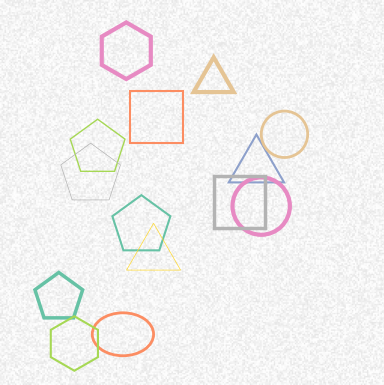[{"shape": "pentagon", "thickness": 2.5, "radius": 0.33, "center": [0.153, 0.227]}, {"shape": "pentagon", "thickness": 1.5, "radius": 0.4, "center": [0.367, 0.414]}, {"shape": "square", "thickness": 1.5, "radius": 0.34, "center": [0.407, 0.696]}, {"shape": "oval", "thickness": 2, "radius": 0.4, "center": [0.319, 0.132]}, {"shape": "triangle", "thickness": 1.5, "radius": 0.41, "center": [0.666, 0.568]}, {"shape": "hexagon", "thickness": 3, "radius": 0.37, "center": [0.328, 0.868]}, {"shape": "circle", "thickness": 3, "radius": 0.37, "center": [0.678, 0.465]}, {"shape": "hexagon", "thickness": 1.5, "radius": 0.35, "center": [0.193, 0.108]}, {"shape": "pentagon", "thickness": 1, "radius": 0.37, "center": [0.254, 0.616]}, {"shape": "triangle", "thickness": 0.5, "radius": 0.41, "center": [0.399, 0.339]}, {"shape": "triangle", "thickness": 3, "radius": 0.3, "center": [0.555, 0.791]}, {"shape": "circle", "thickness": 2, "radius": 0.3, "center": [0.739, 0.651]}, {"shape": "pentagon", "thickness": 0.5, "radius": 0.41, "center": [0.235, 0.547]}, {"shape": "square", "thickness": 2.5, "radius": 0.34, "center": [0.622, 0.476]}]